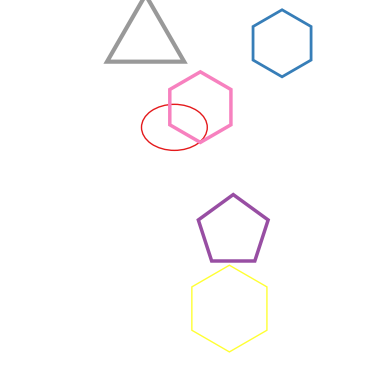[{"shape": "oval", "thickness": 1, "radius": 0.43, "center": [0.453, 0.669]}, {"shape": "hexagon", "thickness": 2, "radius": 0.44, "center": [0.733, 0.888]}, {"shape": "pentagon", "thickness": 2.5, "radius": 0.48, "center": [0.606, 0.399]}, {"shape": "hexagon", "thickness": 1, "radius": 0.56, "center": [0.596, 0.199]}, {"shape": "hexagon", "thickness": 2.5, "radius": 0.46, "center": [0.52, 0.722]}, {"shape": "triangle", "thickness": 3, "radius": 0.58, "center": [0.378, 0.898]}]